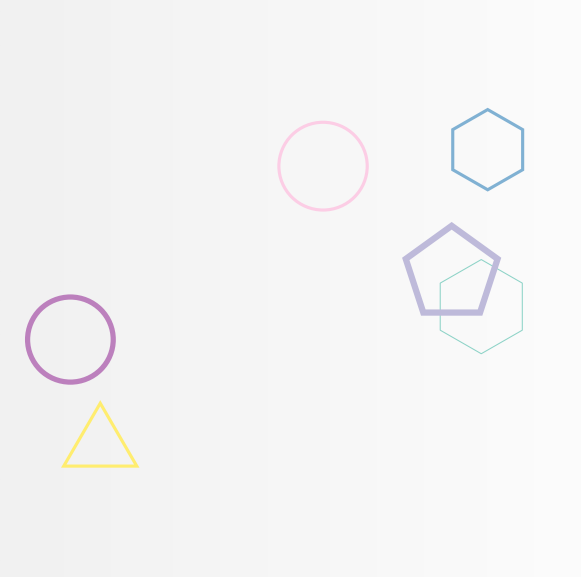[{"shape": "hexagon", "thickness": 0.5, "radius": 0.41, "center": [0.828, 0.468]}, {"shape": "pentagon", "thickness": 3, "radius": 0.42, "center": [0.777, 0.525]}, {"shape": "hexagon", "thickness": 1.5, "radius": 0.35, "center": [0.839, 0.74]}, {"shape": "circle", "thickness": 1.5, "radius": 0.38, "center": [0.556, 0.711]}, {"shape": "circle", "thickness": 2.5, "radius": 0.37, "center": [0.121, 0.411]}, {"shape": "triangle", "thickness": 1.5, "radius": 0.36, "center": [0.172, 0.228]}]